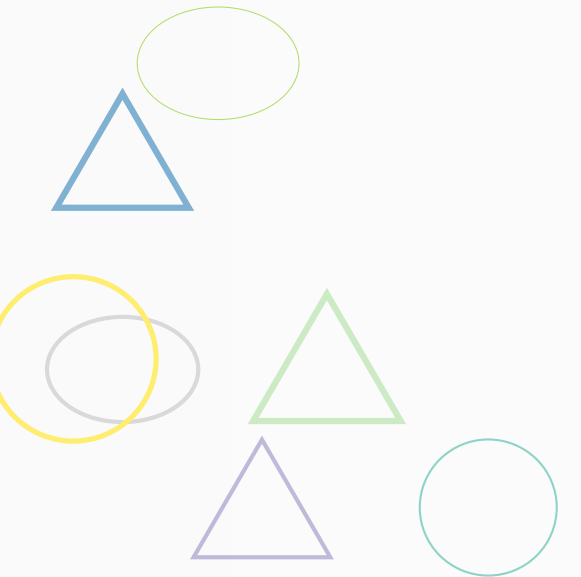[{"shape": "circle", "thickness": 1, "radius": 0.59, "center": [0.84, 0.12]}, {"shape": "triangle", "thickness": 2, "radius": 0.68, "center": [0.451, 0.102]}, {"shape": "triangle", "thickness": 3, "radius": 0.66, "center": [0.211, 0.705]}, {"shape": "oval", "thickness": 0.5, "radius": 0.7, "center": [0.375, 0.89]}, {"shape": "oval", "thickness": 2, "radius": 0.65, "center": [0.211, 0.359]}, {"shape": "triangle", "thickness": 3, "radius": 0.73, "center": [0.562, 0.343]}, {"shape": "circle", "thickness": 2.5, "radius": 0.71, "center": [0.126, 0.378]}]